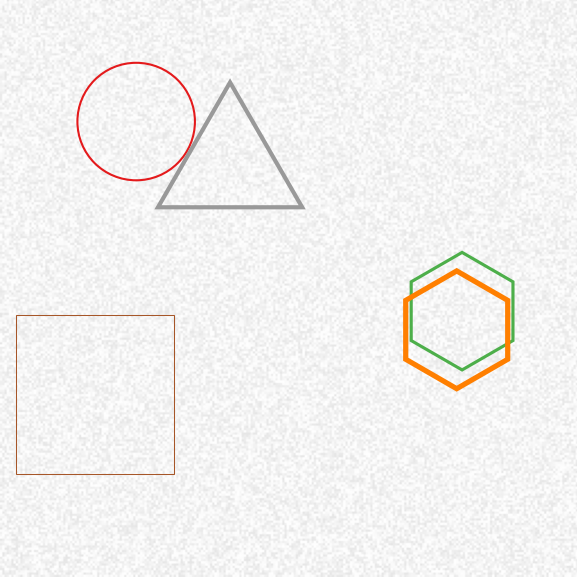[{"shape": "circle", "thickness": 1, "radius": 0.51, "center": [0.236, 0.789]}, {"shape": "hexagon", "thickness": 1.5, "radius": 0.51, "center": [0.8, 0.46]}, {"shape": "hexagon", "thickness": 2.5, "radius": 0.51, "center": [0.791, 0.428]}, {"shape": "square", "thickness": 0.5, "radius": 0.68, "center": [0.164, 0.316]}, {"shape": "triangle", "thickness": 2, "radius": 0.72, "center": [0.398, 0.712]}]